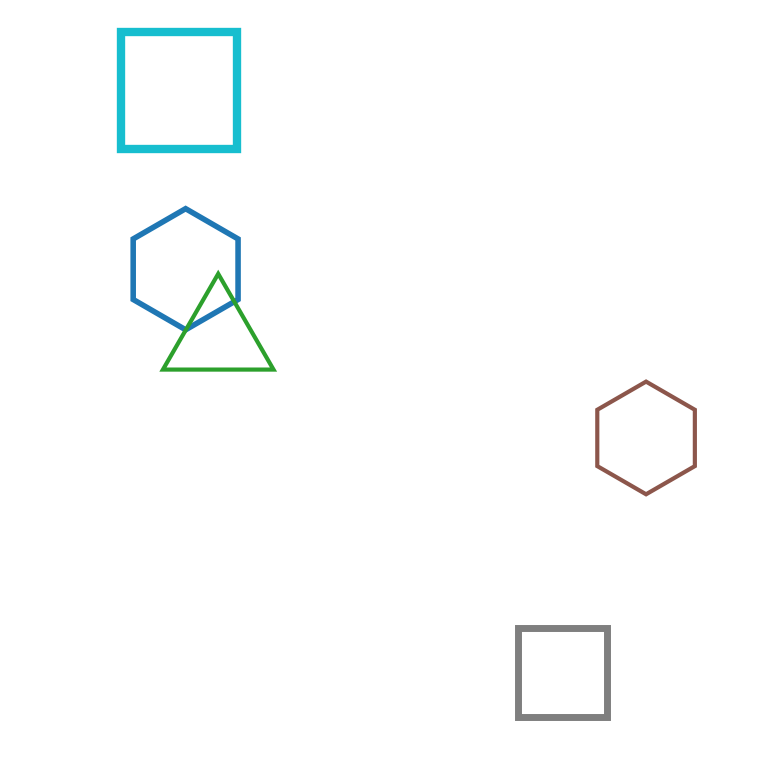[{"shape": "hexagon", "thickness": 2, "radius": 0.39, "center": [0.241, 0.65]}, {"shape": "triangle", "thickness": 1.5, "radius": 0.41, "center": [0.283, 0.561]}, {"shape": "hexagon", "thickness": 1.5, "radius": 0.37, "center": [0.839, 0.431]}, {"shape": "square", "thickness": 2.5, "radius": 0.29, "center": [0.731, 0.127]}, {"shape": "square", "thickness": 3, "radius": 0.38, "center": [0.232, 0.882]}]